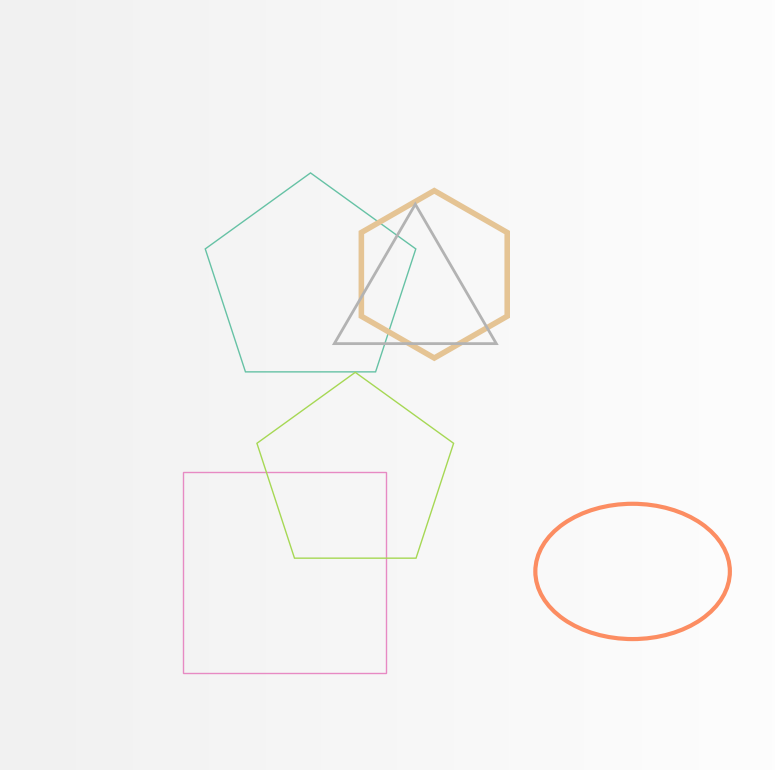[{"shape": "pentagon", "thickness": 0.5, "radius": 0.71, "center": [0.401, 0.633]}, {"shape": "oval", "thickness": 1.5, "radius": 0.63, "center": [0.816, 0.258]}, {"shape": "square", "thickness": 0.5, "radius": 0.65, "center": [0.367, 0.256]}, {"shape": "pentagon", "thickness": 0.5, "radius": 0.67, "center": [0.458, 0.383]}, {"shape": "hexagon", "thickness": 2, "radius": 0.54, "center": [0.56, 0.644]}, {"shape": "triangle", "thickness": 1, "radius": 0.6, "center": [0.536, 0.614]}]